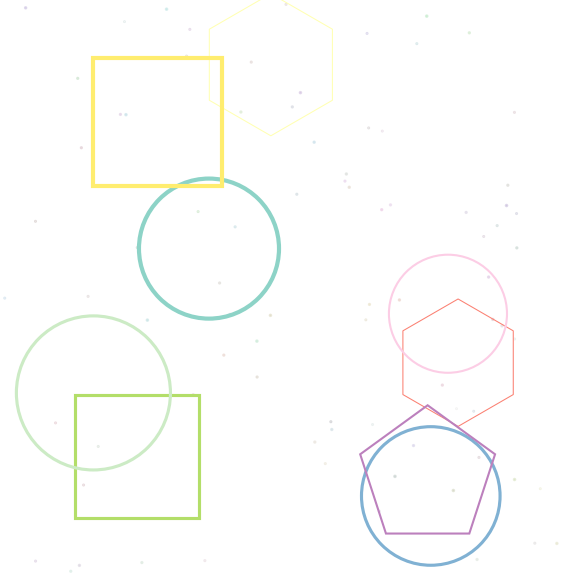[{"shape": "circle", "thickness": 2, "radius": 0.61, "center": [0.362, 0.569]}, {"shape": "hexagon", "thickness": 0.5, "radius": 0.62, "center": [0.469, 0.887]}, {"shape": "hexagon", "thickness": 0.5, "radius": 0.55, "center": [0.793, 0.371]}, {"shape": "circle", "thickness": 1.5, "radius": 0.6, "center": [0.746, 0.14]}, {"shape": "square", "thickness": 1.5, "radius": 0.53, "center": [0.237, 0.209]}, {"shape": "circle", "thickness": 1, "radius": 0.51, "center": [0.776, 0.456]}, {"shape": "pentagon", "thickness": 1, "radius": 0.61, "center": [0.74, 0.175]}, {"shape": "circle", "thickness": 1.5, "radius": 0.67, "center": [0.162, 0.319]}, {"shape": "square", "thickness": 2, "radius": 0.56, "center": [0.273, 0.788]}]